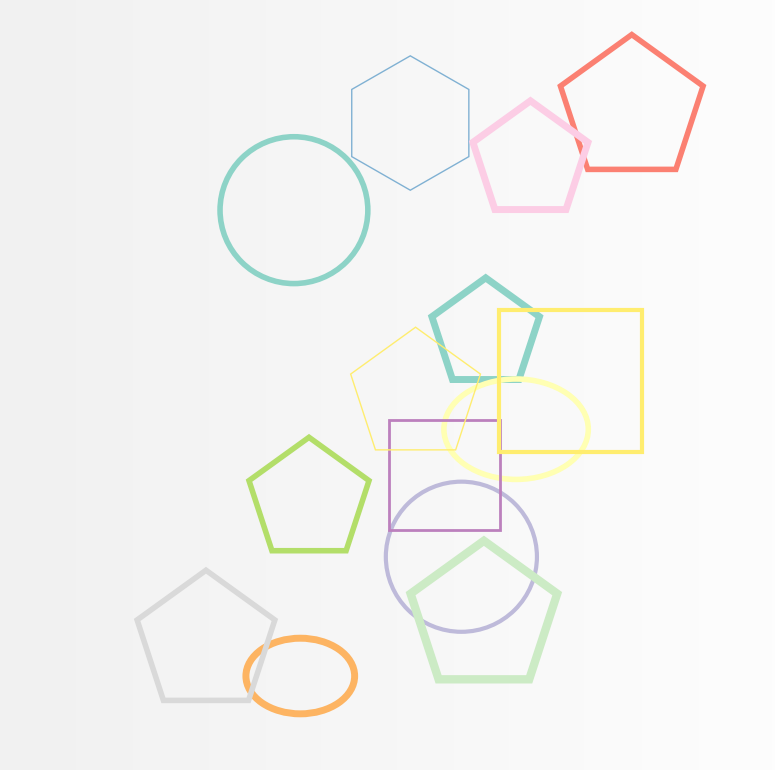[{"shape": "pentagon", "thickness": 2.5, "radius": 0.36, "center": [0.627, 0.566]}, {"shape": "circle", "thickness": 2, "radius": 0.48, "center": [0.379, 0.727]}, {"shape": "oval", "thickness": 2, "radius": 0.47, "center": [0.666, 0.443]}, {"shape": "circle", "thickness": 1.5, "radius": 0.49, "center": [0.595, 0.277]}, {"shape": "pentagon", "thickness": 2, "radius": 0.48, "center": [0.815, 0.858]}, {"shape": "hexagon", "thickness": 0.5, "radius": 0.44, "center": [0.529, 0.84]}, {"shape": "oval", "thickness": 2.5, "radius": 0.35, "center": [0.387, 0.122]}, {"shape": "pentagon", "thickness": 2, "radius": 0.41, "center": [0.399, 0.351]}, {"shape": "pentagon", "thickness": 2.5, "radius": 0.39, "center": [0.684, 0.791]}, {"shape": "pentagon", "thickness": 2, "radius": 0.47, "center": [0.266, 0.166]}, {"shape": "square", "thickness": 1, "radius": 0.36, "center": [0.573, 0.383]}, {"shape": "pentagon", "thickness": 3, "radius": 0.5, "center": [0.624, 0.198]}, {"shape": "pentagon", "thickness": 0.5, "radius": 0.44, "center": [0.536, 0.487]}, {"shape": "square", "thickness": 1.5, "radius": 0.46, "center": [0.736, 0.506]}]